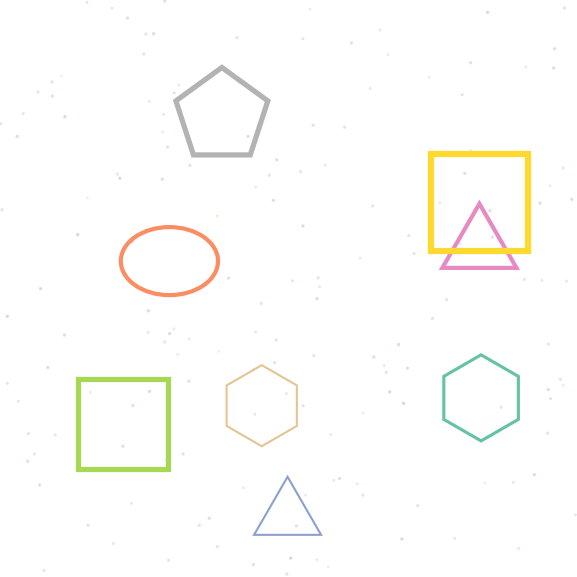[{"shape": "hexagon", "thickness": 1.5, "radius": 0.37, "center": [0.833, 0.31]}, {"shape": "oval", "thickness": 2, "radius": 0.42, "center": [0.293, 0.547]}, {"shape": "triangle", "thickness": 1, "radius": 0.33, "center": [0.498, 0.106]}, {"shape": "triangle", "thickness": 2, "radius": 0.37, "center": [0.83, 0.572]}, {"shape": "square", "thickness": 2.5, "radius": 0.39, "center": [0.213, 0.265]}, {"shape": "square", "thickness": 3, "radius": 0.42, "center": [0.83, 0.649]}, {"shape": "hexagon", "thickness": 1, "radius": 0.35, "center": [0.453, 0.297]}, {"shape": "pentagon", "thickness": 2.5, "radius": 0.42, "center": [0.384, 0.799]}]